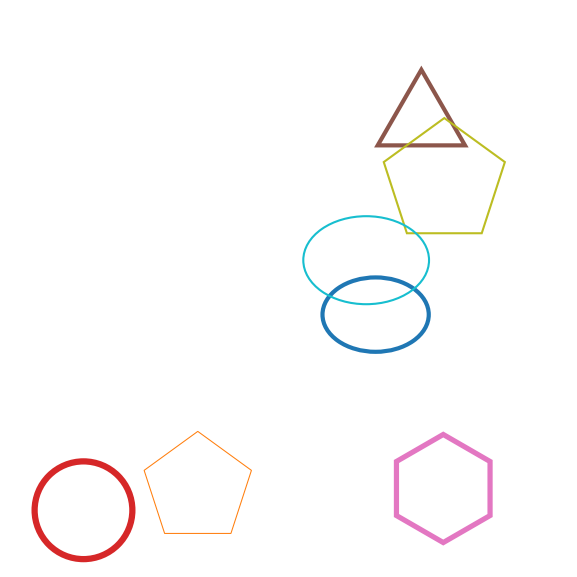[{"shape": "oval", "thickness": 2, "radius": 0.46, "center": [0.65, 0.454]}, {"shape": "pentagon", "thickness": 0.5, "radius": 0.49, "center": [0.342, 0.154]}, {"shape": "circle", "thickness": 3, "radius": 0.42, "center": [0.145, 0.116]}, {"shape": "triangle", "thickness": 2, "radius": 0.44, "center": [0.73, 0.791]}, {"shape": "hexagon", "thickness": 2.5, "radius": 0.47, "center": [0.768, 0.153]}, {"shape": "pentagon", "thickness": 1, "radius": 0.55, "center": [0.769, 0.684]}, {"shape": "oval", "thickness": 1, "radius": 0.54, "center": [0.634, 0.549]}]